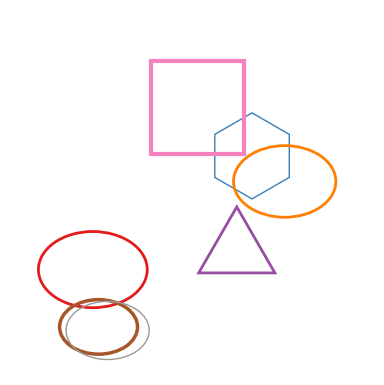[{"shape": "oval", "thickness": 2, "radius": 0.71, "center": [0.241, 0.3]}, {"shape": "hexagon", "thickness": 1, "radius": 0.56, "center": [0.655, 0.595]}, {"shape": "triangle", "thickness": 2, "radius": 0.57, "center": [0.615, 0.348]}, {"shape": "oval", "thickness": 2, "radius": 0.66, "center": [0.739, 0.529]}, {"shape": "oval", "thickness": 2.5, "radius": 0.51, "center": [0.256, 0.151]}, {"shape": "square", "thickness": 3, "radius": 0.61, "center": [0.512, 0.721]}, {"shape": "oval", "thickness": 1, "radius": 0.54, "center": [0.279, 0.142]}]